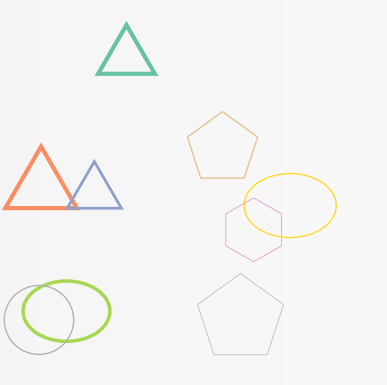[{"shape": "triangle", "thickness": 3, "radius": 0.42, "center": [0.326, 0.851]}, {"shape": "triangle", "thickness": 3, "radius": 0.53, "center": [0.106, 0.513]}, {"shape": "triangle", "thickness": 2, "radius": 0.4, "center": [0.243, 0.5]}, {"shape": "hexagon", "thickness": 0.5, "radius": 0.41, "center": [0.655, 0.403]}, {"shape": "oval", "thickness": 2.5, "radius": 0.56, "center": [0.172, 0.192]}, {"shape": "oval", "thickness": 1, "radius": 0.59, "center": [0.749, 0.466]}, {"shape": "pentagon", "thickness": 1, "radius": 0.48, "center": [0.574, 0.615]}, {"shape": "pentagon", "thickness": 0.5, "radius": 0.58, "center": [0.621, 0.173]}, {"shape": "circle", "thickness": 1, "radius": 0.45, "center": [0.101, 0.169]}]